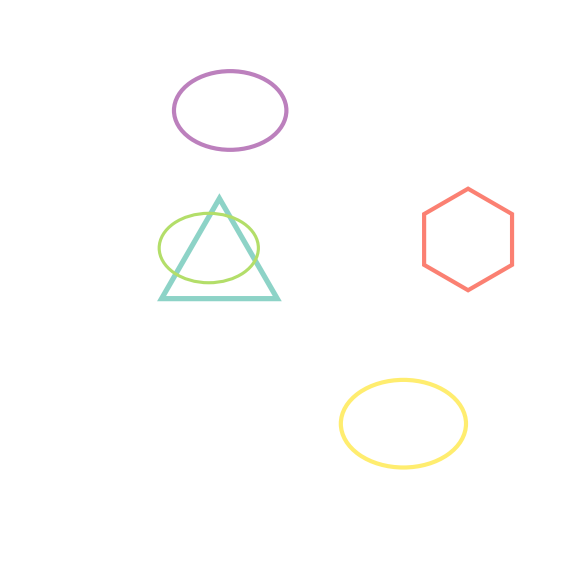[{"shape": "triangle", "thickness": 2.5, "radius": 0.58, "center": [0.38, 0.54]}, {"shape": "hexagon", "thickness": 2, "radius": 0.44, "center": [0.811, 0.584]}, {"shape": "oval", "thickness": 1.5, "radius": 0.43, "center": [0.362, 0.57]}, {"shape": "oval", "thickness": 2, "radius": 0.49, "center": [0.399, 0.808]}, {"shape": "oval", "thickness": 2, "radius": 0.54, "center": [0.699, 0.265]}]